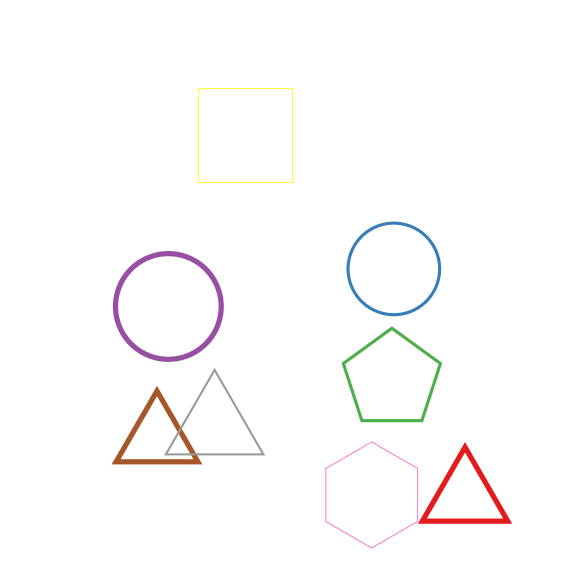[{"shape": "triangle", "thickness": 2.5, "radius": 0.43, "center": [0.805, 0.139]}, {"shape": "circle", "thickness": 1.5, "radius": 0.4, "center": [0.682, 0.533]}, {"shape": "pentagon", "thickness": 1.5, "radius": 0.44, "center": [0.679, 0.342]}, {"shape": "circle", "thickness": 2.5, "radius": 0.46, "center": [0.292, 0.468]}, {"shape": "square", "thickness": 0.5, "radius": 0.41, "center": [0.425, 0.766]}, {"shape": "triangle", "thickness": 2.5, "radius": 0.41, "center": [0.272, 0.24]}, {"shape": "hexagon", "thickness": 0.5, "radius": 0.46, "center": [0.644, 0.142]}, {"shape": "triangle", "thickness": 1, "radius": 0.49, "center": [0.372, 0.261]}]